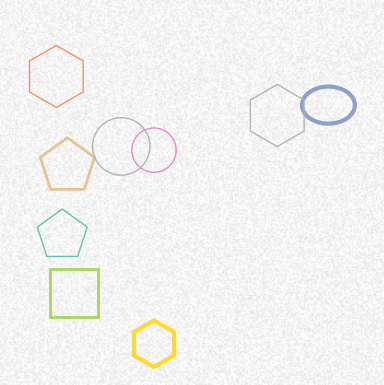[{"shape": "pentagon", "thickness": 1, "radius": 0.34, "center": [0.162, 0.389]}, {"shape": "hexagon", "thickness": 1, "radius": 0.4, "center": [0.146, 0.801]}, {"shape": "oval", "thickness": 3, "radius": 0.34, "center": [0.853, 0.727]}, {"shape": "circle", "thickness": 1, "radius": 0.29, "center": [0.4, 0.61]}, {"shape": "square", "thickness": 2, "radius": 0.32, "center": [0.192, 0.239]}, {"shape": "hexagon", "thickness": 3, "radius": 0.3, "center": [0.4, 0.107]}, {"shape": "pentagon", "thickness": 2, "radius": 0.37, "center": [0.175, 0.568]}, {"shape": "hexagon", "thickness": 1, "radius": 0.4, "center": [0.72, 0.7]}, {"shape": "circle", "thickness": 1, "radius": 0.37, "center": [0.315, 0.62]}]